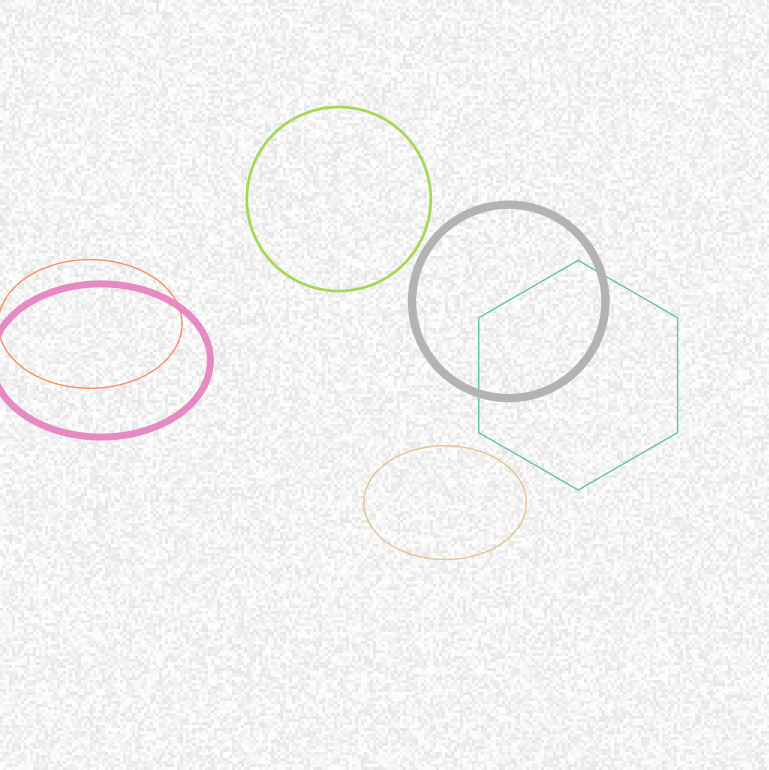[{"shape": "hexagon", "thickness": 0.5, "radius": 0.75, "center": [0.751, 0.513]}, {"shape": "oval", "thickness": 0.5, "radius": 0.6, "center": [0.117, 0.579]}, {"shape": "oval", "thickness": 2.5, "radius": 0.71, "center": [0.131, 0.532]}, {"shape": "circle", "thickness": 1, "radius": 0.6, "center": [0.44, 0.742]}, {"shape": "oval", "thickness": 0.5, "radius": 0.53, "center": [0.578, 0.347]}, {"shape": "circle", "thickness": 3, "radius": 0.63, "center": [0.661, 0.609]}]